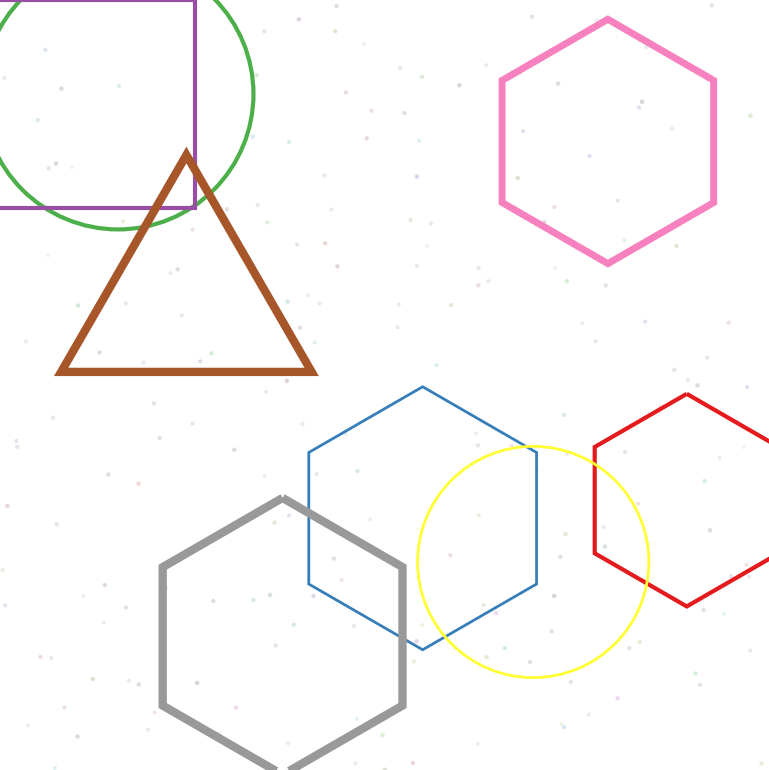[{"shape": "hexagon", "thickness": 1.5, "radius": 0.69, "center": [0.892, 0.35]}, {"shape": "hexagon", "thickness": 1, "radius": 0.85, "center": [0.549, 0.327]}, {"shape": "circle", "thickness": 1.5, "radius": 0.88, "center": [0.153, 0.878]}, {"shape": "square", "thickness": 1.5, "radius": 0.67, "center": [0.118, 0.865]}, {"shape": "circle", "thickness": 1, "radius": 0.75, "center": [0.692, 0.27]}, {"shape": "triangle", "thickness": 3, "radius": 0.94, "center": [0.242, 0.611]}, {"shape": "hexagon", "thickness": 2.5, "radius": 0.79, "center": [0.789, 0.816]}, {"shape": "hexagon", "thickness": 3, "radius": 0.9, "center": [0.367, 0.174]}]